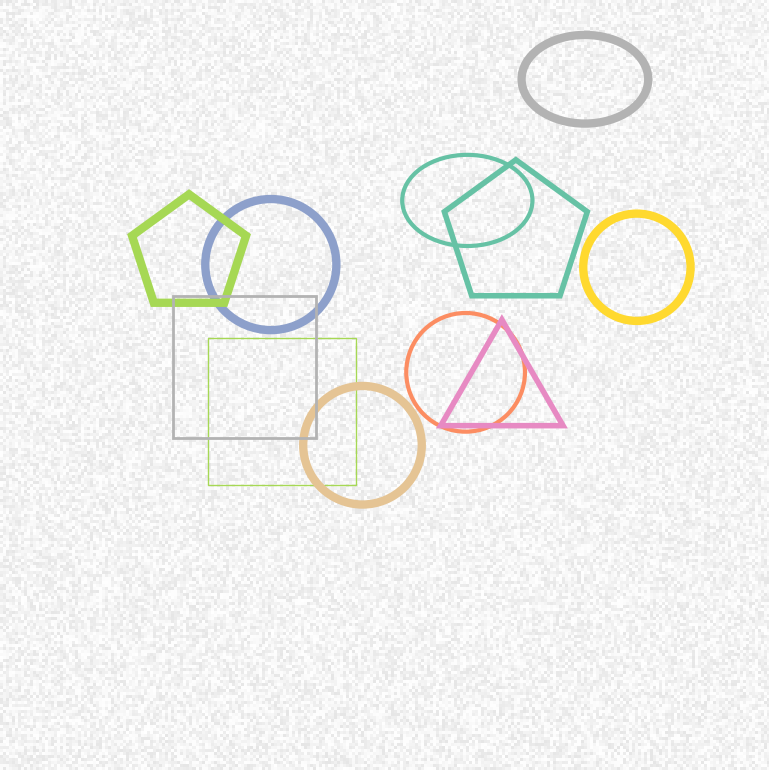[{"shape": "oval", "thickness": 1.5, "radius": 0.42, "center": [0.607, 0.74]}, {"shape": "pentagon", "thickness": 2, "radius": 0.49, "center": [0.67, 0.695]}, {"shape": "circle", "thickness": 1.5, "radius": 0.39, "center": [0.605, 0.516]}, {"shape": "circle", "thickness": 3, "radius": 0.43, "center": [0.352, 0.656]}, {"shape": "triangle", "thickness": 2, "radius": 0.46, "center": [0.652, 0.493]}, {"shape": "pentagon", "thickness": 3, "radius": 0.39, "center": [0.246, 0.67]}, {"shape": "square", "thickness": 0.5, "radius": 0.48, "center": [0.366, 0.465]}, {"shape": "circle", "thickness": 3, "radius": 0.35, "center": [0.827, 0.653]}, {"shape": "circle", "thickness": 3, "radius": 0.38, "center": [0.471, 0.422]}, {"shape": "square", "thickness": 1, "radius": 0.46, "center": [0.317, 0.523]}, {"shape": "oval", "thickness": 3, "radius": 0.41, "center": [0.76, 0.897]}]